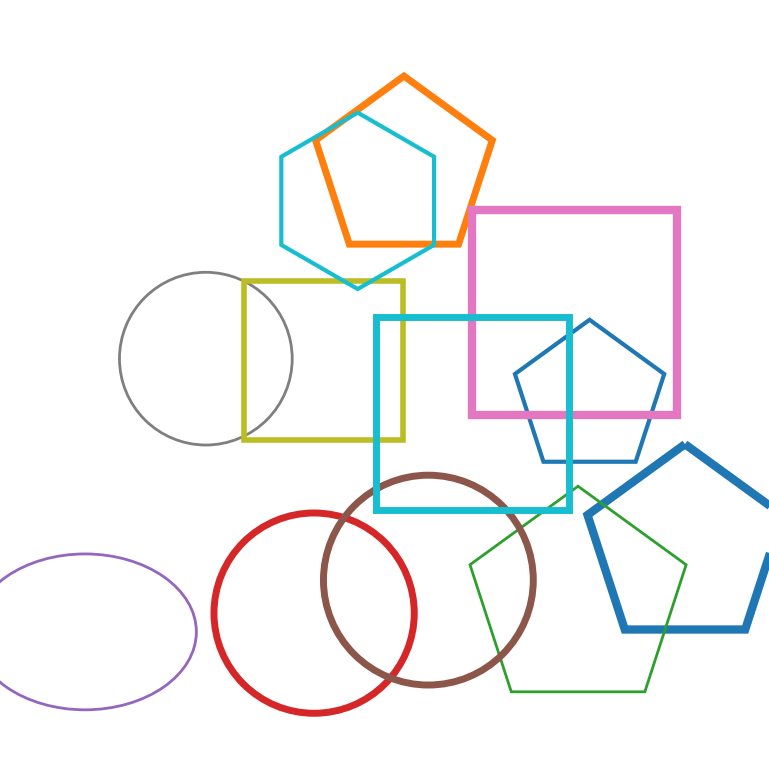[{"shape": "pentagon", "thickness": 3, "radius": 0.67, "center": [0.89, 0.29]}, {"shape": "pentagon", "thickness": 1.5, "radius": 0.51, "center": [0.766, 0.483]}, {"shape": "pentagon", "thickness": 2.5, "radius": 0.6, "center": [0.525, 0.781]}, {"shape": "pentagon", "thickness": 1, "radius": 0.74, "center": [0.751, 0.221]}, {"shape": "circle", "thickness": 2.5, "radius": 0.65, "center": [0.408, 0.204]}, {"shape": "oval", "thickness": 1, "radius": 0.72, "center": [0.11, 0.179]}, {"shape": "circle", "thickness": 2.5, "radius": 0.68, "center": [0.556, 0.247]}, {"shape": "square", "thickness": 3, "radius": 0.67, "center": [0.746, 0.594]}, {"shape": "circle", "thickness": 1, "radius": 0.56, "center": [0.267, 0.534]}, {"shape": "square", "thickness": 2, "radius": 0.52, "center": [0.42, 0.532]}, {"shape": "square", "thickness": 2.5, "radius": 0.63, "center": [0.614, 0.463]}, {"shape": "hexagon", "thickness": 1.5, "radius": 0.57, "center": [0.465, 0.739]}]